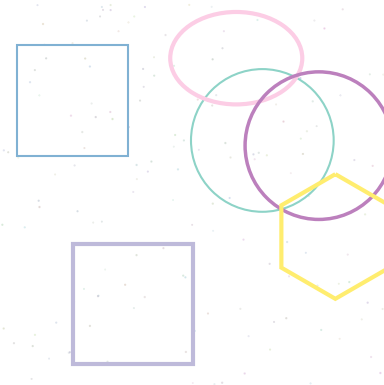[{"shape": "circle", "thickness": 1.5, "radius": 0.93, "center": [0.681, 0.635]}, {"shape": "square", "thickness": 3, "radius": 0.78, "center": [0.345, 0.211]}, {"shape": "square", "thickness": 1.5, "radius": 0.72, "center": [0.188, 0.738]}, {"shape": "oval", "thickness": 3, "radius": 0.86, "center": [0.614, 0.849]}, {"shape": "circle", "thickness": 2.5, "radius": 0.96, "center": [0.828, 0.622]}, {"shape": "hexagon", "thickness": 3, "radius": 0.81, "center": [0.871, 0.386]}]